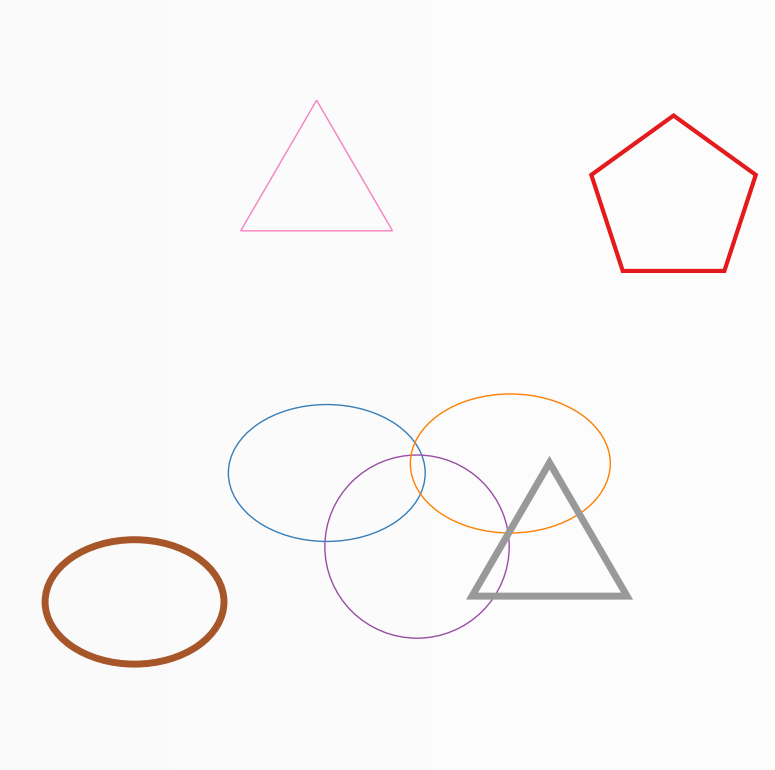[{"shape": "pentagon", "thickness": 1.5, "radius": 0.56, "center": [0.869, 0.738]}, {"shape": "oval", "thickness": 0.5, "radius": 0.63, "center": [0.422, 0.386]}, {"shape": "circle", "thickness": 0.5, "radius": 0.59, "center": [0.538, 0.29]}, {"shape": "oval", "thickness": 0.5, "radius": 0.64, "center": [0.658, 0.398]}, {"shape": "oval", "thickness": 2.5, "radius": 0.58, "center": [0.174, 0.218]}, {"shape": "triangle", "thickness": 0.5, "radius": 0.57, "center": [0.409, 0.757]}, {"shape": "triangle", "thickness": 2.5, "radius": 0.58, "center": [0.709, 0.284]}]